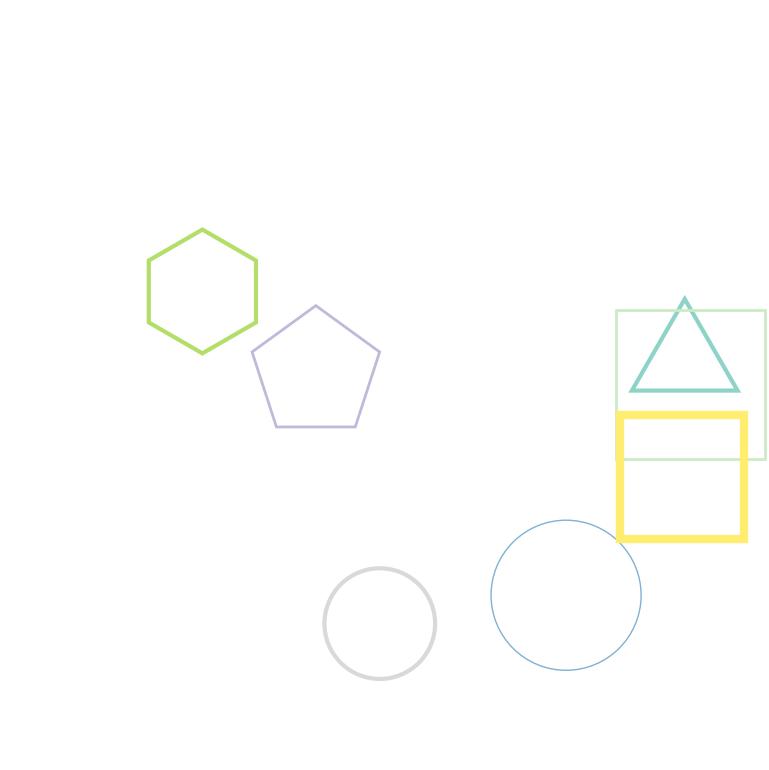[{"shape": "triangle", "thickness": 1.5, "radius": 0.4, "center": [0.889, 0.532]}, {"shape": "pentagon", "thickness": 1, "radius": 0.44, "center": [0.41, 0.516]}, {"shape": "circle", "thickness": 0.5, "radius": 0.49, "center": [0.735, 0.227]}, {"shape": "hexagon", "thickness": 1.5, "radius": 0.4, "center": [0.263, 0.621]}, {"shape": "circle", "thickness": 1.5, "radius": 0.36, "center": [0.493, 0.19]}, {"shape": "square", "thickness": 1, "radius": 0.48, "center": [0.896, 0.501]}, {"shape": "square", "thickness": 3, "radius": 0.4, "center": [0.886, 0.38]}]